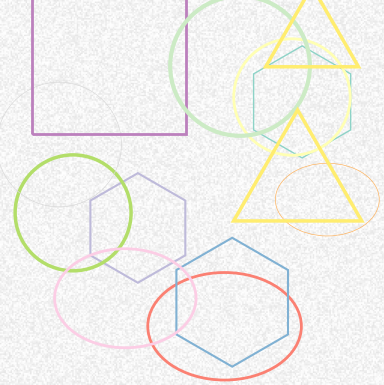[{"shape": "hexagon", "thickness": 1, "radius": 0.73, "center": [0.785, 0.735]}, {"shape": "circle", "thickness": 2, "radius": 0.76, "center": [0.758, 0.748]}, {"shape": "hexagon", "thickness": 1.5, "radius": 0.71, "center": [0.358, 0.408]}, {"shape": "oval", "thickness": 2, "radius": 1.0, "center": [0.583, 0.153]}, {"shape": "hexagon", "thickness": 1.5, "radius": 0.84, "center": [0.603, 0.215]}, {"shape": "oval", "thickness": 0.5, "radius": 0.67, "center": [0.85, 0.482]}, {"shape": "circle", "thickness": 2.5, "radius": 0.75, "center": [0.19, 0.447]}, {"shape": "oval", "thickness": 2, "radius": 0.92, "center": [0.326, 0.225]}, {"shape": "circle", "thickness": 0.5, "radius": 0.81, "center": [0.153, 0.625]}, {"shape": "square", "thickness": 2, "radius": 1.0, "center": [0.283, 0.853]}, {"shape": "circle", "thickness": 3, "radius": 0.91, "center": [0.623, 0.829]}, {"shape": "triangle", "thickness": 2.5, "radius": 0.96, "center": [0.773, 0.522]}, {"shape": "triangle", "thickness": 2.5, "radius": 0.7, "center": [0.811, 0.896]}]